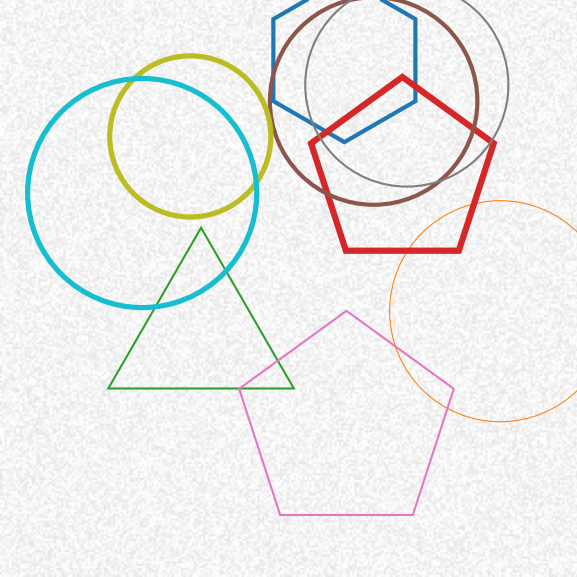[{"shape": "hexagon", "thickness": 2, "radius": 0.71, "center": [0.596, 0.895]}, {"shape": "circle", "thickness": 0.5, "radius": 0.96, "center": [0.866, 0.46]}, {"shape": "triangle", "thickness": 1, "radius": 0.93, "center": [0.348, 0.419]}, {"shape": "pentagon", "thickness": 3, "radius": 0.83, "center": [0.697, 0.7]}, {"shape": "circle", "thickness": 2, "radius": 0.9, "center": [0.647, 0.824]}, {"shape": "pentagon", "thickness": 1, "radius": 0.98, "center": [0.6, 0.266]}, {"shape": "circle", "thickness": 1, "radius": 0.88, "center": [0.704, 0.852]}, {"shape": "circle", "thickness": 2.5, "radius": 0.7, "center": [0.33, 0.763]}, {"shape": "circle", "thickness": 2.5, "radius": 0.99, "center": [0.246, 0.665]}]